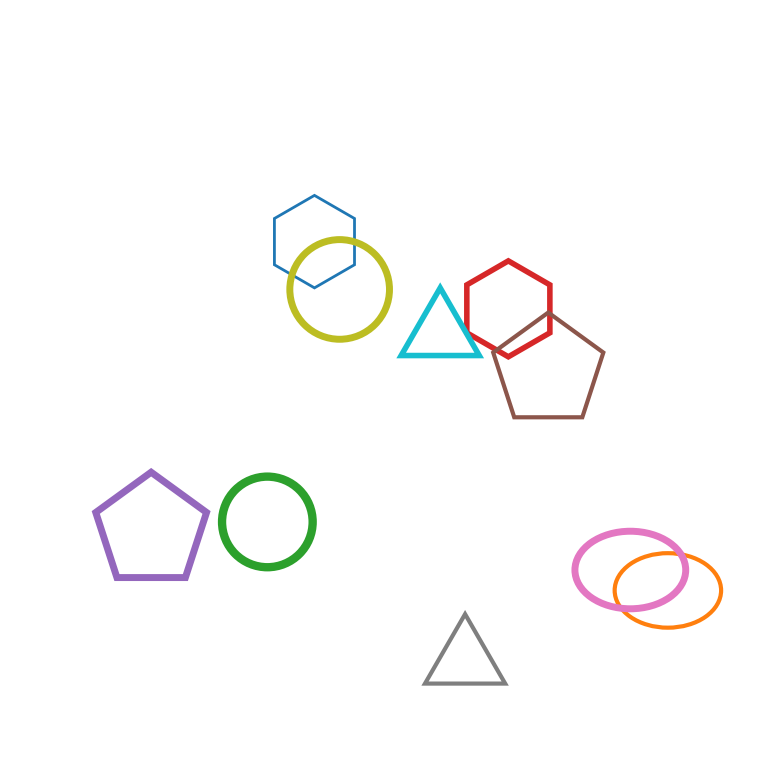[{"shape": "hexagon", "thickness": 1, "radius": 0.3, "center": [0.408, 0.686]}, {"shape": "oval", "thickness": 1.5, "radius": 0.35, "center": [0.867, 0.233]}, {"shape": "circle", "thickness": 3, "radius": 0.29, "center": [0.347, 0.322]}, {"shape": "hexagon", "thickness": 2, "radius": 0.31, "center": [0.66, 0.599]}, {"shape": "pentagon", "thickness": 2.5, "radius": 0.38, "center": [0.196, 0.311]}, {"shape": "pentagon", "thickness": 1.5, "radius": 0.38, "center": [0.712, 0.519]}, {"shape": "oval", "thickness": 2.5, "radius": 0.36, "center": [0.819, 0.26]}, {"shape": "triangle", "thickness": 1.5, "radius": 0.3, "center": [0.604, 0.142]}, {"shape": "circle", "thickness": 2.5, "radius": 0.32, "center": [0.441, 0.624]}, {"shape": "triangle", "thickness": 2, "radius": 0.29, "center": [0.572, 0.568]}]